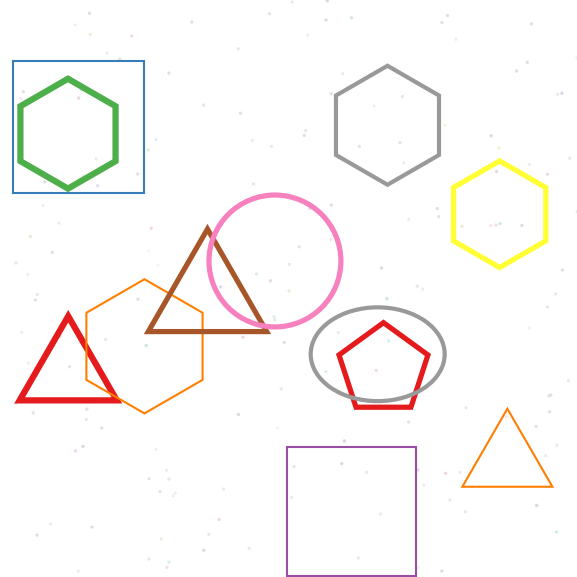[{"shape": "pentagon", "thickness": 2.5, "radius": 0.4, "center": [0.664, 0.359]}, {"shape": "triangle", "thickness": 3, "radius": 0.49, "center": [0.118, 0.354]}, {"shape": "square", "thickness": 1, "radius": 0.57, "center": [0.136, 0.779]}, {"shape": "hexagon", "thickness": 3, "radius": 0.48, "center": [0.118, 0.768]}, {"shape": "square", "thickness": 1, "radius": 0.56, "center": [0.608, 0.114]}, {"shape": "triangle", "thickness": 1, "radius": 0.45, "center": [0.879, 0.201]}, {"shape": "hexagon", "thickness": 1, "radius": 0.58, "center": [0.25, 0.399]}, {"shape": "hexagon", "thickness": 2.5, "radius": 0.46, "center": [0.865, 0.628]}, {"shape": "triangle", "thickness": 2.5, "radius": 0.59, "center": [0.359, 0.484]}, {"shape": "circle", "thickness": 2.5, "radius": 0.57, "center": [0.476, 0.547]}, {"shape": "hexagon", "thickness": 2, "radius": 0.52, "center": [0.671, 0.782]}, {"shape": "oval", "thickness": 2, "radius": 0.58, "center": [0.654, 0.386]}]